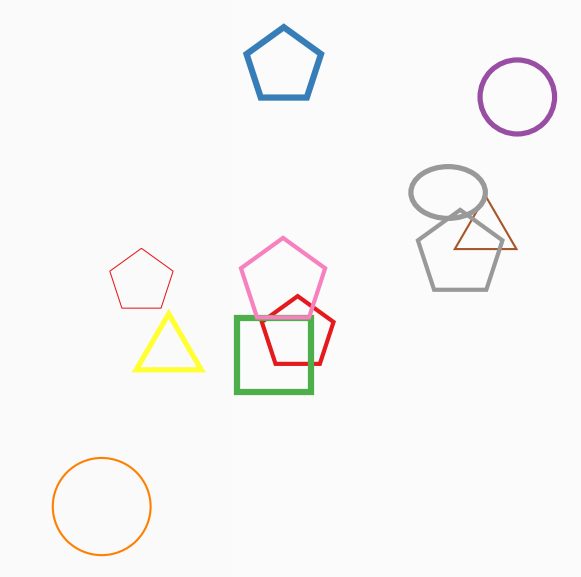[{"shape": "pentagon", "thickness": 0.5, "radius": 0.29, "center": [0.243, 0.512]}, {"shape": "pentagon", "thickness": 2, "radius": 0.32, "center": [0.512, 0.422]}, {"shape": "pentagon", "thickness": 3, "radius": 0.34, "center": [0.488, 0.885]}, {"shape": "square", "thickness": 3, "radius": 0.32, "center": [0.471, 0.384]}, {"shape": "circle", "thickness": 2.5, "radius": 0.32, "center": [0.89, 0.831]}, {"shape": "circle", "thickness": 1, "radius": 0.42, "center": [0.175, 0.122]}, {"shape": "triangle", "thickness": 2.5, "radius": 0.32, "center": [0.29, 0.391]}, {"shape": "triangle", "thickness": 1, "radius": 0.31, "center": [0.835, 0.598]}, {"shape": "pentagon", "thickness": 2, "radius": 0.38, "center": [0.487, 0.511]}, {"shape": "pentagon", "thickness": 2, "radius": 0.38, "center": [0.792, 0.559]}, {"shape": "oval", "thickness": 2.5, "radius": 0.32, "center": [0.771, 0.666]}]